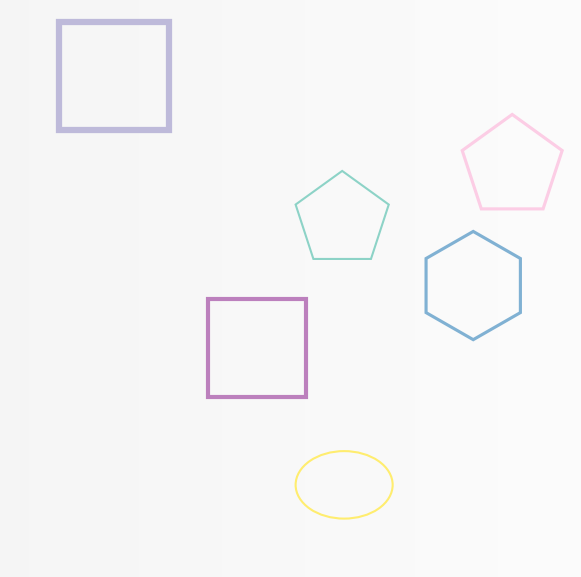[{"shape": "pentagon", "thickness": 1, "radius": 0.42, "center": [0.589, 0.619]}, {"shape": "square", "thickness": 3, "radius": 0.47, "center": [0.196, 0.867]}, {"shape": "hexagon", "thickness": 1.5, "radius": 0.47, "center": [0.814, 0.505]}, {"shape": "pentagon", "thickness": 1.5, "radius": 0.45, "center": [0.881, 0.711]}, {"shape": "square", "thickness": 2, "radius": 0.42, "center": [0.442, 0.396]}, {"shape": "oval", "thickness": 1, "radius": 0.42, "center": [0.592, 0.16]}]